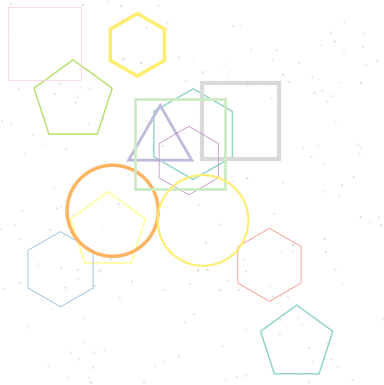[{"shape": "pentagon", "thickness": 1, "radius": 0.49, "center": [0.771, 0.109]}, {"shape": "hexagon", "thickness": 1, "radius": 0.59, "center": [0.502, 0.652]}, {"shape": "pentagon", "thickness": 1.5, "radius": 0.51, "center": [0.281, 0.4]}, {"shape": "triangle", "thickness": 2, "radius": 0.47, "center": [0.416, 0.631]}, {"shape": "hexagon", "thickness": 0.5, "radius": 0.47, "center": [0.7, 0.312]}, {"shape": "hexagon", "thickness": 0.5, "radius": 0.49, "center": [0.157, 0.301]}, {"shape": "circle", "thickness": 2.5, "radius": 0.59, "center": [0.293, 0.453]}, {"shape": "pentagon", "thickness": 1, "radius": 0.53, "center": [0.19, 0.738]}, {"shape": "square", "thickness": 0.5, "radius": 0.47, "center": [0.116, 0.887]}, {"shape": "square", "thickness": 3, "radius": 0.5, "center": [0.624, 0.685]}, {"shape": "hexagon", "thickness": 0.5, "radius": 0.45, "center": [0.49, 0.583]}, {"shape": "square", "thickness": 2, "radius": 0.58, "center": [0.468, 0.626]}, {"shape": "circle", "thickness": 1.5, "radius": 0.59, "center": [0.527, 0.427]}, {"shape": "hexagon", "thickness": 2.5, "radius": 0.41, "center": [0.357, 0.884]}]